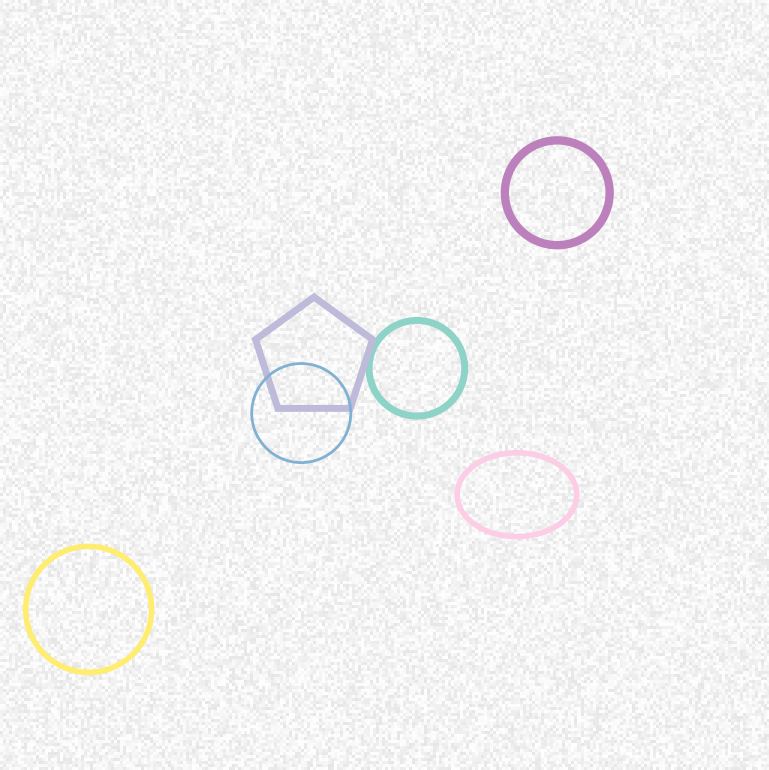[{"shape": "circle", "thickness": 2.5, "radius": 0.31, "center": [0.541, 0.522]}, {"shape": "pentagon", "thickness": 2.5, "radius": 0.4, "center": [0.408, 0.534]}, {"shape": "circle", "thickness": 1, "radius": 0.32, "center": [0.391, 0.464]}, {"shape": "oval", "thickness": 2, "radius": 0.39, "center": [0.671, 0.358]}, {"shape": "circle", "thickness": 3, "radius": 0.34, "center": [0.724, 0.75]}, {"shape": "circle", "thickness": 2, "radius": 0.41, "center": [0.115, 0.209]}]